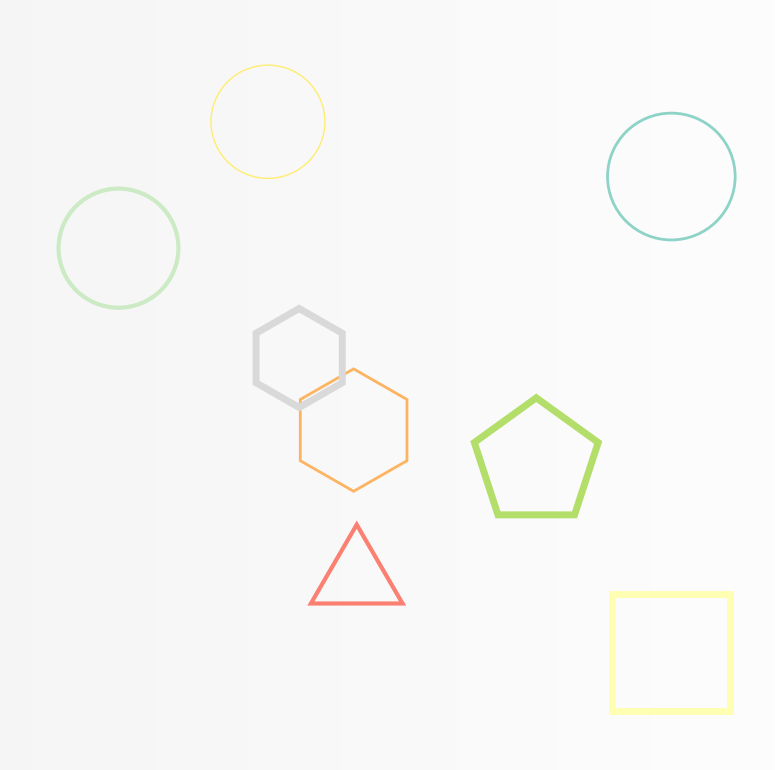[{"shape": "circle", "thickness": 1, "radius": 0.41, "center": [0.866, 0.771]}, {"shape": "square", "thickness": 2.5, "radius": 0.38, "center": [0.866, 0.152]}, {"shape": "triangle", "thickness": 1.5, "radius": 0.34, "center": [0.46, 0.25]}, {"shape": "hexagon", "thickness": 1, "radius": 0.4, "center": [0.456, 0.441]}, {"shape": "pentagon", "thickness": 2.5, "radius": 0.42, "center": [0.692, 0.399]}, {"shape": "hexagon", "thickness": 2.5, "radius": 0.32, "center": [0.386, 0.535]}, {"shape": "circle", "thickness": 1.5, "radius": 0.39, "center": [0.153, 0.678]}, {"shape": "circle", "thickness": 0.5, "radius": 0.37, "center": [0.346, 0.842]}]